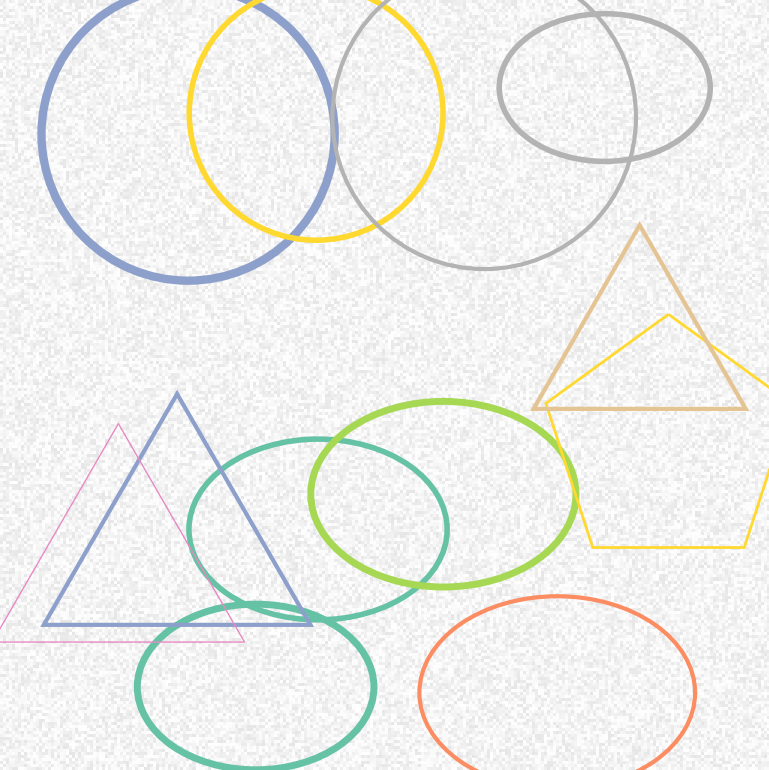[{"shape": "oval", "thickness": 2, "radius": 0.84, "center": [0.413, 0.312]}, {"shape": "oval", "thickness": 2.5, "radius": 0.77, "center": [0.332, 0.108]}, {"shape": "oval", "thickness": 1.5, "radius": 0.9, "center": [0.724, 0.1]}, {"shape": "triangle", "thickness": 1.5, "radius": 1.0, "center": [0.23, 0.288]}, {"shape": "circle", "thickness": 3, "radius": 0.95, "center": [0.244, 0.826]}, {"shape": "triangle", "thickness": 0.5, "radius": 0.95, "center": [0.154, 0.261]}, {"shape": "oval", "thickness": 2.5, "radius": 0.86, "center": [0.576, 0.358]}, {"shape": "circle", "thickness": 2, "radius": 0.82, "center": [0.411, 0.853]}, {"shape": "pentagon", "thickness": 1, "radius": 0.84, "center": [0.868, 0.424]}, {"shape": "triangle", "thickness": 1.5, "radius": 0.8, "center": [0.831, 0.549]}, {"shape": "oval", "thickness": 2, "radius": 0.69, "center": [0.785, 0.886]}, {"shape": "circle", "thickness": 1.5, "radius": 0.99, "center": [0.629, 0.848]}]